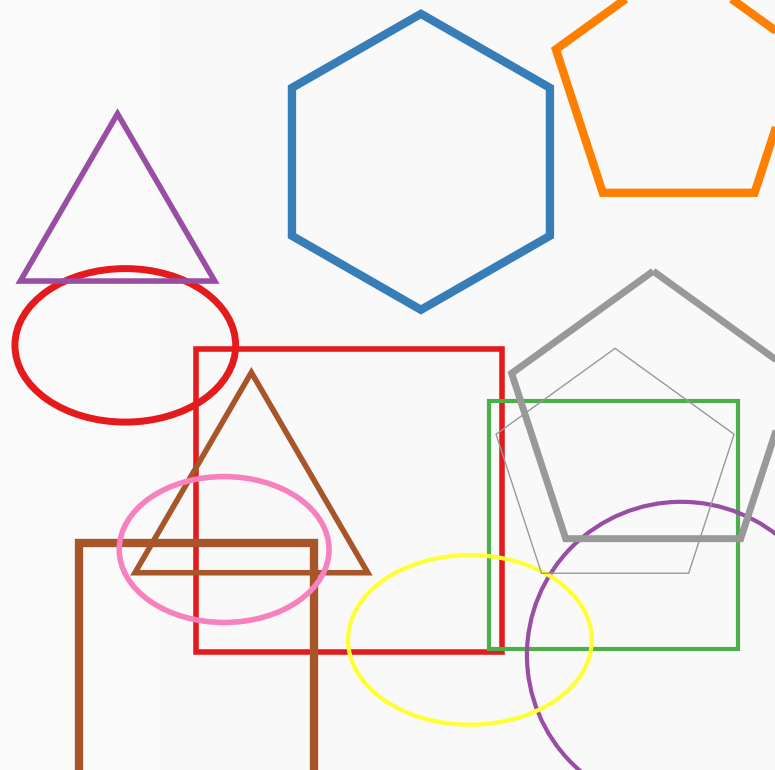[{"shape": "oval", "thickness": 2.5, "radius": 0.71, "center": [0.162, 0.552]}, {"shape": "square", "thickness": 2, "radius": 0.98, "center": [0.45, 0.35]}, {"shape": "hexagon", "thickness": 3, "radius": 0.96, "center": [0.543, 0.79]}, {"shape": "square", "thickness": 1.5, "radius": 0.8, "center": [0.792, 0.318]}, {"shape": "circle", "thickness": 1.5, "radius": 1.0, "center": [0.879, 0.149]}, {"shape": "triangle", "thickness": 2, "radius": 0.72, "center": [0.152, 0.707]}, {"shape": "pentagon", "thickness": 3, "radius": 0.83, "center": [0.876, 0.884]}, {"shape": "oval", "thickness": 1.5, "radius": 0.79, "center": [0.606, 0.169]}, {"shape": "square", "thickness": 3, "radius": 0.76, "center": [0.253, 0.143]}, {"shape": "triangle", "thickness": 2, "radius": 0.87, "center": [0.324, 0.343]}, {"shape": "oval", "thickness": 2, "radius": 0.68, "center": [0.289, 0.286]}, {"shape": "pentagon", "thickness": 2.5, "radius": 0.96, "center": [0.843, 0.456]}, {"shape": "pentagon", "thickness": 0.5, "radius": 0.81, "center": [0.794, 0.386]}]